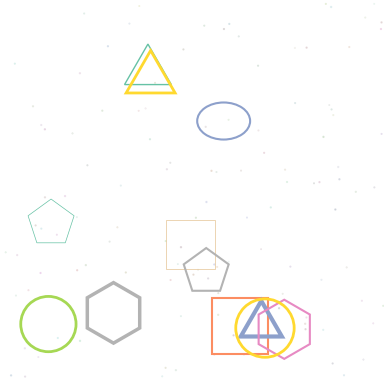[{"shape": "triangle", "thickness": 1, "radius": 0.35, "center": [0.384, 0.815]}, {"shape": "pentagon", "thickness": 0.5, "radius": 0.31, "center": [0.133, 0.42]}, {"shape": "square", "thickness": 1.5, "radius": 0.36, "center": [0.624, 0.154]}, {"shape": "oval", "thickness": 1.5, "radius": 0.34, "center": [0.581, 0.686]}, {"shape": "triangle", "thickness": 3, "radius": 0.31, "center": [0.679, 0.157]}, {"shape": "hexagon", "thickness": 1.5, "radius": 0.38, "center": [0.738, 0.145]}, {"shape": "circle", "thickness": 2, "radius": 0.36, "center": [0.126, 0.158]}, {"shape": "circle", "thickness": 2, "radius": 0.38, "center": [0.688, 0.148]}, {"shape": "triangle", "thickness": 2, "radius": 0.37, "center": [0.391, 0.795]}, {"shape": "square", "thickness": 0.5, "radius": 0.32, "center": [0.495, 0.364]}, {"shape": "pentagon", "thickness": 1.5, "radius": 0.31, "center": [0.536, 0.294]}, {"shape": "hexagon", "thickness": 2.5, "radius": 0.39, "center": [0.295, 0.187]}]